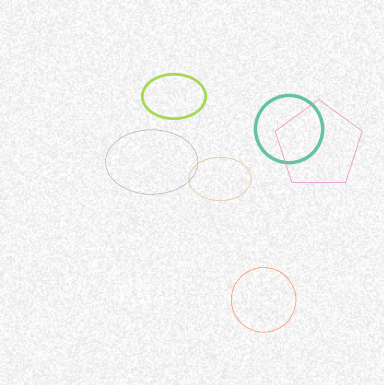[{"shape": "circle", "thickness": 2.5, "radius": 0.44, "center": [0.751, 0.665]}, {"shape": "circle", "thickness": 0.5, "radius": 0.42, "center": [0.685, 0.221]}, {"shape": "pentagon", "thickness": 0.5, "radius": 0.59, "center": [0.828, 0.623]}, {"shape": "oval", "thickness": 2, "radius": 0.41, "center": [0.452, 0.749]}, {"shape": "oval", "thickness": 0.5, "radius": 0.4, "center": [0.571, 0.535]}, {"shape": "oval", "thickness": 0.5, "radius": 0.6, "center": [0.394, 0.579]}]